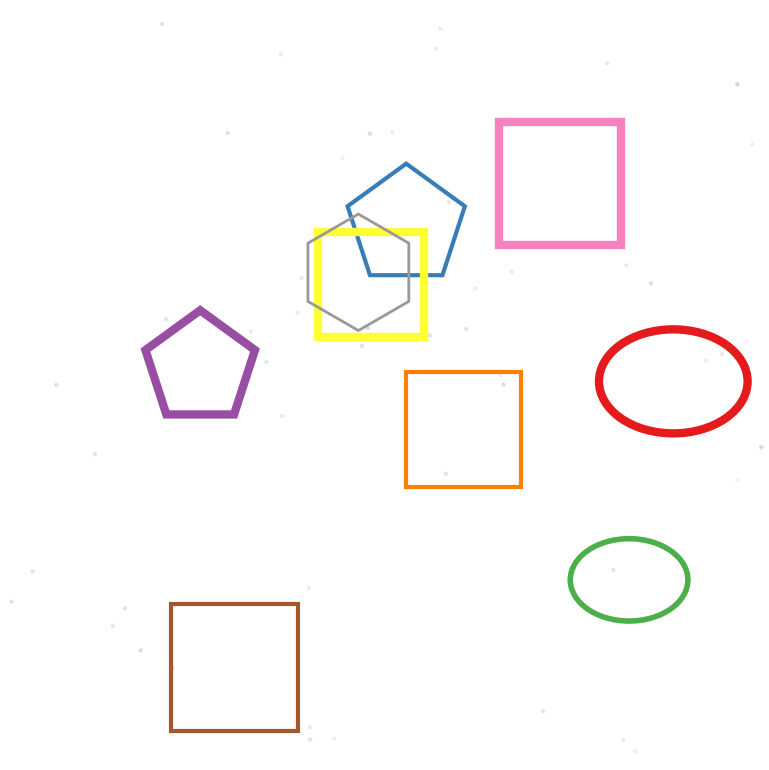[{"shape": "oval", "thickness": 3, "radius": 0.48, "center": [0.874, 0.505]}, {"shape": "pentagon", "thickness": 1.5, "radius": 0.4, "center": [0.528, 0.707]}, {"shape": "oval", "thickness": 2, "radius": 0.38, "center": [0.817, 0.247]}, {"shape": "pentagon", "thickness": 3, "radius": 0.37, "center": [0.26, 0.522]}, {"shape": "square", "thickness": 1.5, "radius": 0.37, "center": [0.602, 0.442]}, {"shape": "square", "thickness": 3, "radius": 0.34, "center": [0.482, 0.631]}, {"shape": "square", "thickness": 1.5, "radius": 0.41, "center": [0.304, 0.133]}, {"shape": "square", "thickness": 3, "radius": 0.4, "center": [0.727, 0.762]}, {"shape": "hexagon", "thickness": 1, "radius": 0.38, "center": [0.465, 0.646]}]